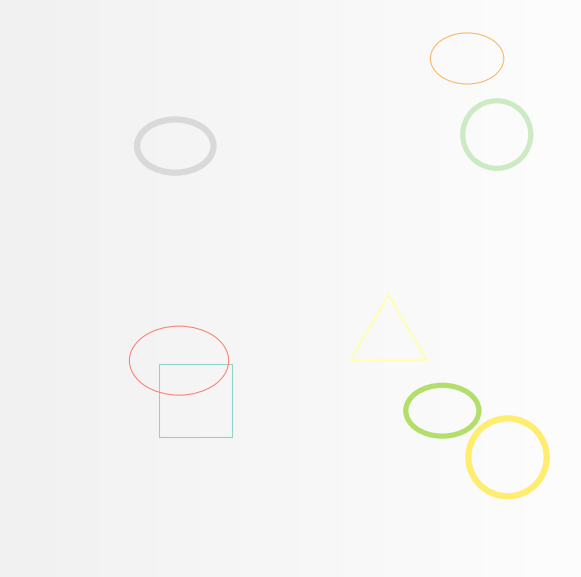[{"shape": "square", "thickness": 0.5, "radius": 0.32, "center": [0.336, 0.305]}, {"shape": "triangle", "thickness": 1, "radius": 0.38, "center": [0.669, 0.414]}, {"shape": "oval", "thickness": 0.5, "radius": 0.43, "center": [0.308, 0.375]}, {"shape": "oval", "thickness": 0.5, "radius": 0.32, "center": [0.804, 0.898]}, {"shape": "oval", "thickness": 2.5, "radius": 0.31, "center": [0.761, 0.288]}, {"shape": "oval", "thickness": 3, "radius": 0.33, "center": [0.302, 0.746]}, {"shape": "circle", "thickness": 2.5, "radius": 0.29, "center": [0.855, 0.766]}, {"shape": "circle", "thickness": 3, "radius": 0.34, "center": [0.873, 0.207]}]